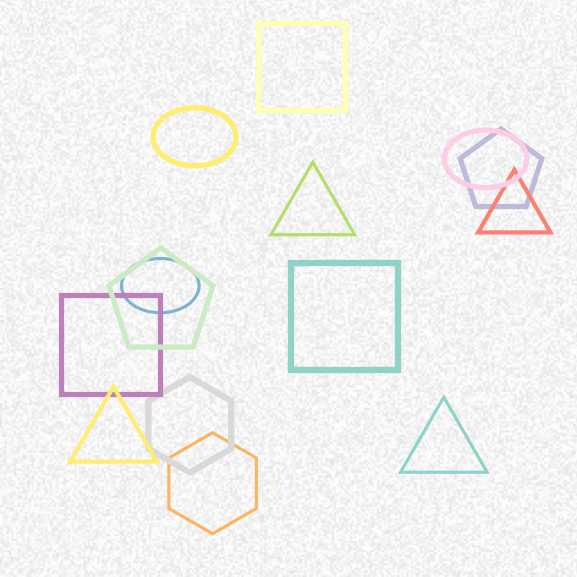[{"shape": "triangle", "thickness": 1.5, "radius": 0.43, "center": [0.768, 0.225]}, {"shape": "square", "thickness": 3, "radius": 0.46, "center": [0.597, 0.451]}, {"shape": "square", "thickness": 2.5, "radius": 0.37, "center": [0.522, 0.884]}, {"shape": "pentagon", "thickness": 2.5, "radius": 0.37, "center": [0.867, 0.702]}, {"shape": "triangle", "thickness": 2, "radius": 0.36, "center": [0.891, 0.633]}, {"shape": "oval", "thickness": 1.5, "radius": 0.34, "center": [0.278, 0.505]}, {"shape": "hexagon", "thickness": 1.5, "radius": 0.44, "center": [0.368, 0.162]}, {"shape": "triangle", "thickness": 1.5, "radius": 0.42, "center": [0.542, 0.635]}, {"shape": "oval", "thickness": 2.5, "radius": 0.36, "center": [0.841, 0.724]}, {"shape": "hexagon", "thickness": 3, "radius": 0.41, "center": [0.329, 0.264]}, {"shape": "square", "thickness": 2.5, "radius": 0.43, "center": [0.191, 0.403]}, {"shape": "pentagon", "thickness": 2.5, "radius": 0.47, "center": [0.279, 0.475]}, {"shape": "triangle", "thickness": 2, "radius": 0.43, "center": [0.197, 0.243]}, {"shape": "oval", "thickness": 2.5, "radius": 0.36, "center": [0.337, 0.762]}]